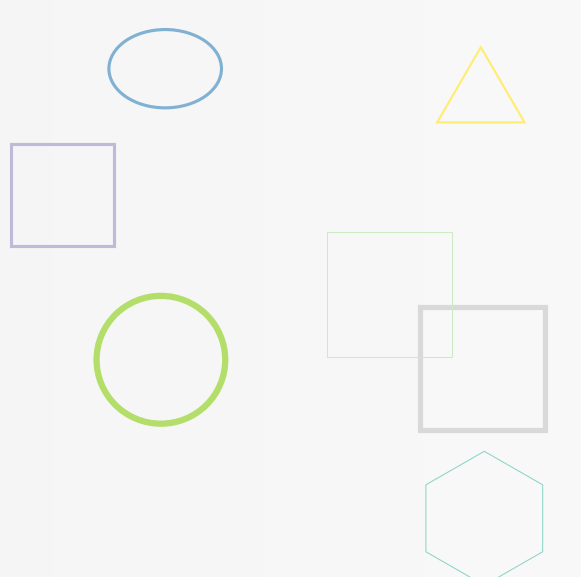[{"shape": "hexagon", "thickness": 0.5, "radius": 0.58, "center": [0.833, 0.102]}, {"shape": "square", "thickness": 1.5, "radius": 0.44, "center": [0.107, 0.662]}, {"shape": "oval", "thickness": 1.5, "radius": 0.48, "center": [0.284, 0.88]}, {"shape": "circle", "thickness": 3, "radius": 0.55, "center": [0.277, 0.376]}, {"shape": "square", "thickness": 2.5, "radius": 0.53, "center": [0.83, 0.361]}, {"shape": "square", "thickness": 0.5, "radius": 0.54, "center": [0.67, 0.489]}, {"shape": "triangle", "thickness": 1, "radius": 0.43, "center": [0.827, 0.831]}]